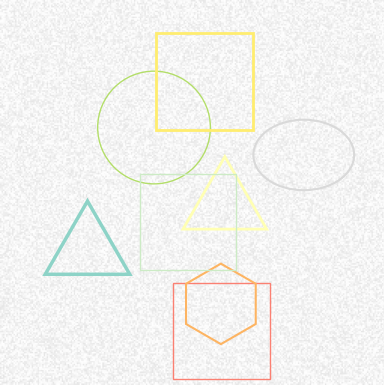[{"shape": "triangle", "thickness": 2.5, "radius": 0.63, "center": [0.227, 0.351]}, {"shape": "triangle", "thickness": 2, "radius": 0.63, "center": [0.584, 0.468]}, {"shape": "square", "thickness": 1, "radius": 0.63, "center": [0.576, 0.14]}, {"shape": "hexagon", "thickness": 1.5, "radius": 0.52, "center": [0.574, 0.211]}, {"shape": "circle", "thickness": 1, "radius": 0.73, "center": [0.4, 0.669]}, {"shape": "oval", "thickness": 1.5, "radius": 0.65, "center": [0.789, 0.598]}, {"shape": "square", "thickness": 1, "radius": 0.62, "center": [0.489, 0.424]}, {"shape": "square", "thickness": 2, "radius": 0.63, "center": [0.531, 0.788]}]